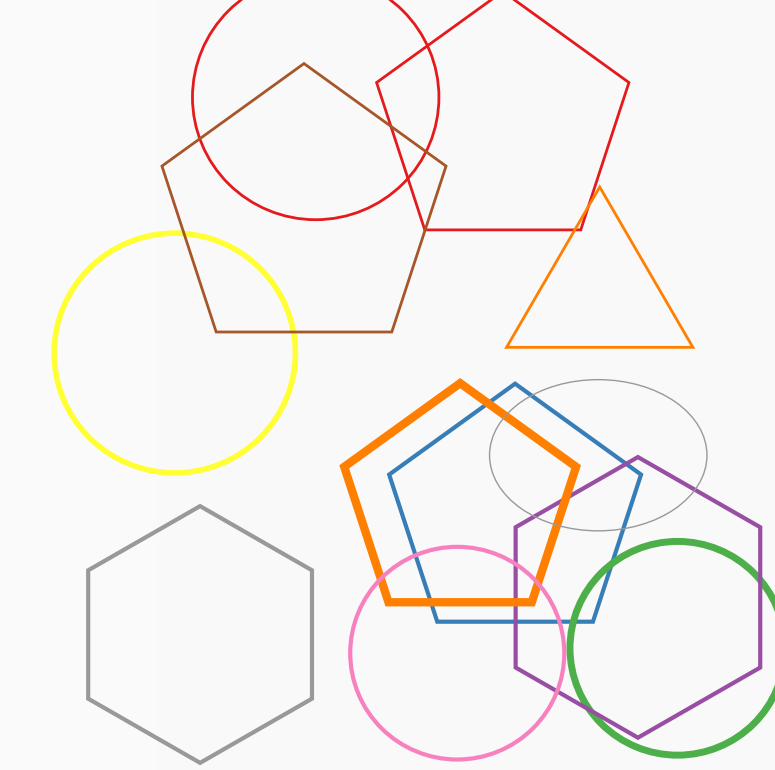[{"shape": "pentagon", "thickness": 1, "radius": 0.86, "center": [0.649, 0.84]}, {"shape": "circle", "thickness": 1, "radius": 0.79, "center": [0.407, 0.874]}, {"shape": "pentagon", "thickness": 1.5, "radius": 0.85, "center": [0.665, 0.331]}, {"shape": "circle", "thickness": 2.5, "radius": 0.69, "center": [0.874, 0.158]}, {"shape": "hexagon", "thickness": 1.5, "radius": 0.91, "center": [0.823, 0.224]}, {"shape": "triangle", "thickness": 1, "radius": 0.69, "center": [0.774, 0.618]}, {"shape": "pentagon", "thickness": 3, "radius": 0.79, "center": [0.594, 0.345]}, {"shape": "circle", "thickness": 2, "radius": 0.78, "center": [0.226, 0.541]}, {"shape": "pentagon", "thickness": 1, "radius": 0.96, "center": [0.392, 0.725]}, {"shape": "circle", "thickness": 1.5, "radius": 0.69, "center": [0.59, 0.152]}, {"shape": "hexagon", "thickness": 1.5, "radius": 0.83, "center": [0.258, 0.176]}, {"shape": "oval", "thickness": 0.5, "radius": 0.7, "center": [0.772, 0.409]}]